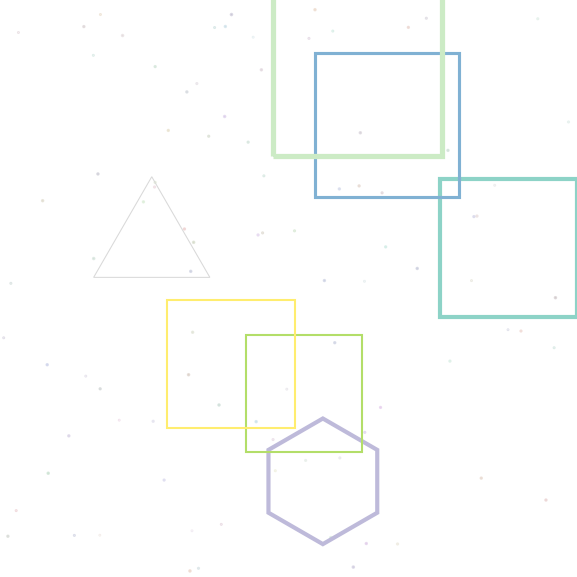[{"shape": "square", "thickness": 2, "radius": 0.6, "center": [0.881, 0.57]}, {"shape": "hexagon", "thickness": 2, "radius": 0.54, "center": [0.559, 0.166]}, {"shape": "square", "thickness": 1.5, "radius": 0.62, "center": [0.671, 0.783]}, {"shape": "square", "thickness": 1, "radius": 0.5, "center": [0.527, 0.318]}, {"shape": "triangle", "thickness": 0.5, "radius": 0.58, "center": [0.263, 0.577]}, {"shape": "square", "thickness": 2.5, "radius": 0.73, "center": [0.619, 0.876]}, {"shape": "square", "thickness": 1, "radius": 0.55, "center": [0.4, 0.369]}]